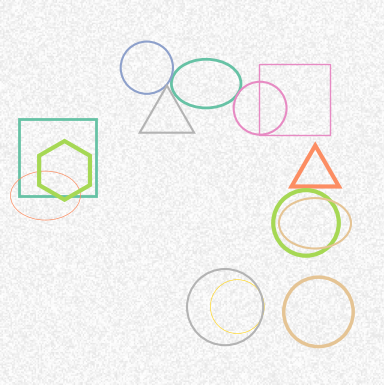[{"shape": "square", "thickness": 2, "radius": 0.5, "center": [0.149, 0.592]}, {"shape": "oval", "thickness": 2, "radius": 0.45, "center": [0.536, 0.783]}, {"shape": "triangle", "thickness": 3, "radius": 0.35, "center": [0.819, 0.551]}, {"shape": "oval", "thickness": 0.5, "radius": 0.45, "center": [0.118, 0.492]}, {"shape": "circle", "thickness": 1.5, "radius": 0.34, "center": [0.381, 0.824]}, {"shape": "square", "thickness": 1, "radius": 0.46, "center": [0.765, 0.741]}, {"shape": "circle", "thickness": 1.5, "radius": 0.34, "center": [0.676, 0.719]}, {"shape": "hexagon", "thickness": 3, "radius": 0.38, "center": [0.168, 0.557]}, {"shape": "circle", "thickness": 3, "radius": 0.43, "center": [0.795, 0.421]}, {"shape": "circle", "thickness": 0.5, "radius": 0.35, "center": [0.616, 0.204]}, {"shape": "oval", "thickness": 1.5, "radius": 0.47, "center": [0.818, 0.42]}, {"shape": "circle", "thickness": 2.5, "radius": 0.45, "center": [0.827, 0.19]}, {"shape": "triangle", "thickness": 1.5, "radius": 0.41, "center": [0.434, 0.696]}, {"shape": "circle", "thickness": 1.5, "radius": 0.49, "center": [0.585, 0.202]}]